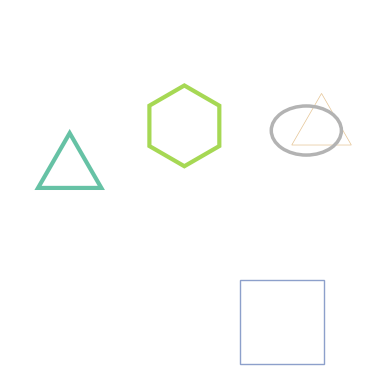[{"shape": "triangle", "thickness": 3, "radius": 0.47, "center": [0.181, 0.559]}, {"shape": "square", "thickness": 1, "radius": 0.55, "center": [0.733, 0.163]}, {"shape": "hexagon", "thickness": 3, "radius": 0.52, "center": [0.479, 0.673]}, {"shape": "triangle", "thickness": 0.5, "radius": 0.45, "center": [0.835, 0.668]}, {"shape": "oval", "thickness": 2.5, "radius": 0.46, "center": [0.796, 0.661]}]